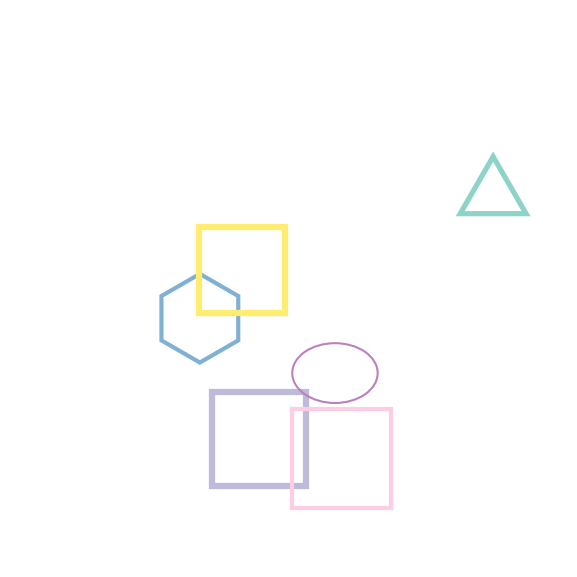[{"shape": "triangle", "thickness": 2.5, "radius": 0.33, "center": [0.854, 0.662]}, {"shape": "square", "thickness": 3, "radius": 0.41, "center": [0.449, 0.24]}, {"shape": "hexagon", "thickness": 2, "radius": 0.38, "center": [0.346, 0.448]}, {"shape": "square", "thickness": 2, "radius": 0.43, "center": [0.591, 0.206]}, {"shape": "oval", "thickness": 1, "radius": 0.37, "center": [0.58, 0.353]}, {"shape": "square", "thickness": 3, "radius": 0.37, "center": [0.419, 0.532]}]